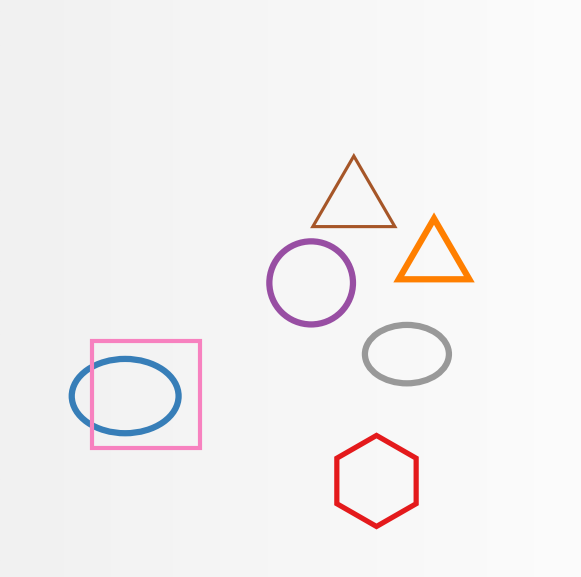[{"shape": "hexagon", "thickness": 2.5, "radius": 0.39, "center": [0.648, 0.166]}, {"shape": "oval", "thickness": 3, "radius": 0.46, "center": [0.215, 0.313]}, {"shape": "circle", "thickness": 3, "radius": 0.36, "center": [0.535, 0.509]}, {"shape": "triangle", "thickness": 3, "radius": 0.35, "center": [0.747, 0.551]}, {"shape": "triangle", "thickness": 1.5, "radius": 0.41, "center": [0.609, 0.647]}, {"shape": "square", "thickness": 2, "radius": 0.46, "center": [0.251, 0.316]}, {"shape": "oval", "thickness": 3, "radius": 0.36, "center": [0.7, 0.386]}]